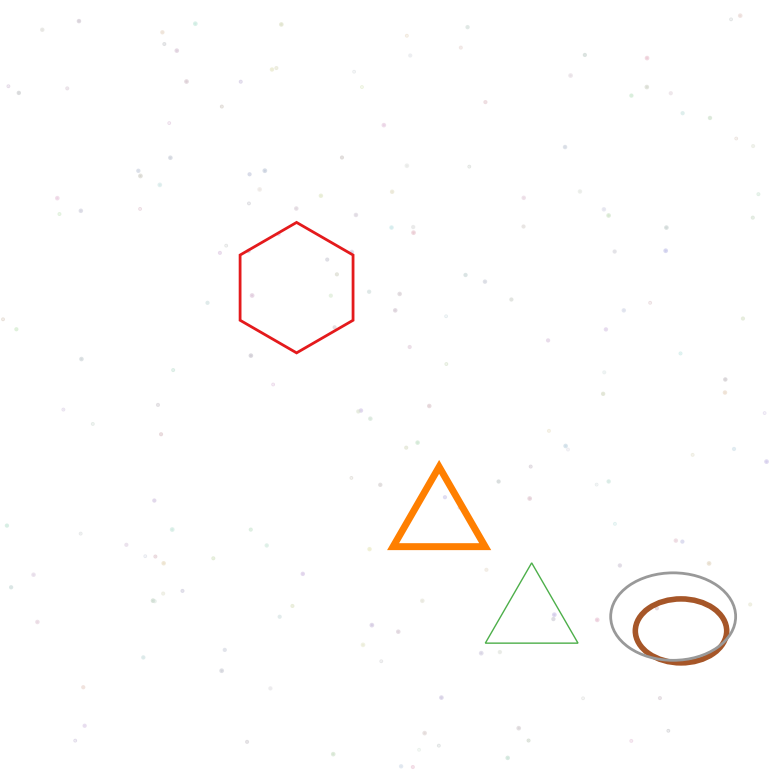[{"shape": "hexagon", "thickness": 1, "radius": 0.42, "center": [0.385, 0.626]}, {"shape": "triangle", "thickness": 0.5, "radius": 0.35, "center": [0.69, 0.199]}, {"shape": "triangle", "thickness": 2.5, "radius": 0.35, "center": [0.57, 0.325]}, {"shape": "oval", "thickness": 2, "radius": 0.3, "center": [0.884, 0.181]}, {"shape": "oval", "thickness": 1, "radius": 0.41, "center": [0.874, 0.199]}]